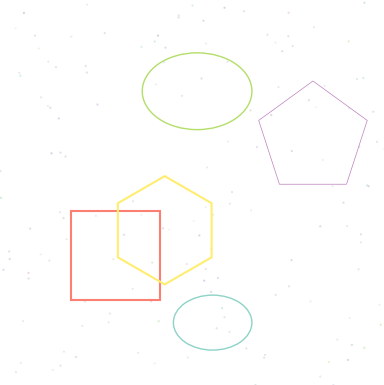[{"shape": "oval", "thickness": 1, "radius": 0.51, "center": [0.552, 0.162]}, {"shape": "square", "thickness": 1.5, "radius": 0.58, "center": [0.299, 0.336]}, {"shape": "oval", "thickness": 1, "radius": 0.71, "center": [0.512, 0.763]}, {"shape": "pentagon", "thickness": 0.5, "radius": 0.74, "center": [0.813, 0.641]}, {"shape": "hexagon", "thickness": 1.5, "radius": 0.7, "center": [0.428, 0.402]}]